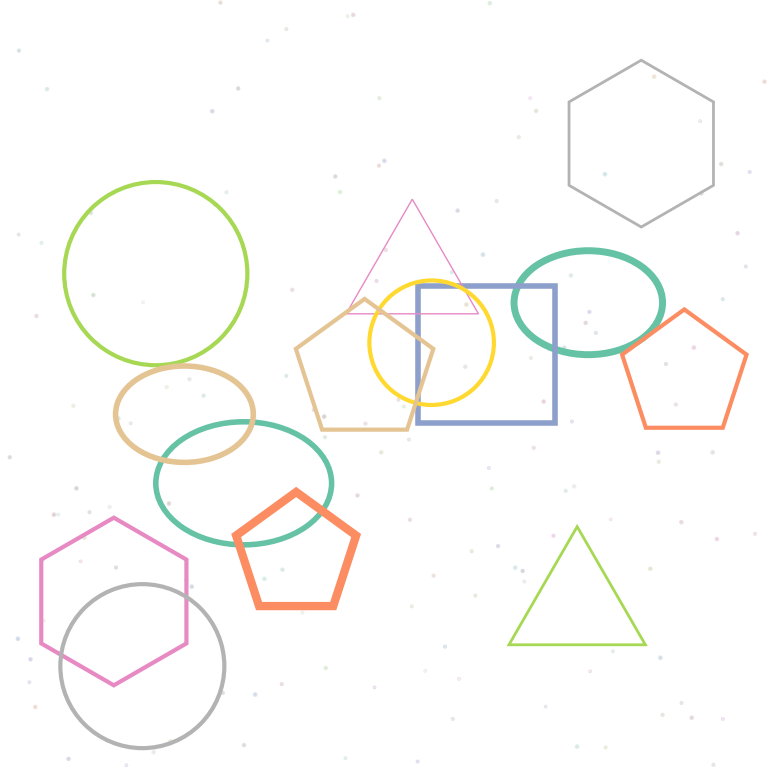[{"shape": "oval", "thickness": 2.5, "radius": 0.48, "center": [0.764, 0.607]}, {"shape": "oval", "thickness": 2, "radius": 0.57, "center": [0.316, 0.372]}, {"shape": "pentagon", "thickness": 1.5, "radius": 0.42, "center": [0.889, 0.513]}, {"shape": "pentagon", "thickness": 3, "radius": 0.41, "center": [0.385, 0.279]}, {"shape": "square", "thickness": 2, "radius": 0.44, "center": [0.631, 0.54]}, {"shape": "triangle", "thickness": 0.5, "radius": 0.5, "center": [0.535, 0.642]}, {"shape": "hexagon", "thickness": 1.5, "radius": 0.54, "center": [0.148, 0.219]}, {"shape": "circle", "thickness": 1.5, "radius": 0.59, "center": [0.202, 0.645]}, {"shape": "triangle", "thickness": 1, "radius": 0.51, "center": [0.75, 0.214]}, {"shape": "circle", "thickness": 1.5, "radius": 0.4, "center": [0.561, 0.555]}, {"shape": "pentagon", "thickness": 1.5, "radius": 0.47, "center": [0.473, 0.518]}, {"shape": "oval", "thickness": 2, "radius": 0.45, "center": [0.24, 0.462]}, {"shape": "circle", "thickness": 1.5, "radius": 0.53, "center": [0.185, 0.135]}, {"shape": "hexagon", "thickness": 1, "radius": 0.54, "center": [0.833, 0.813]}]